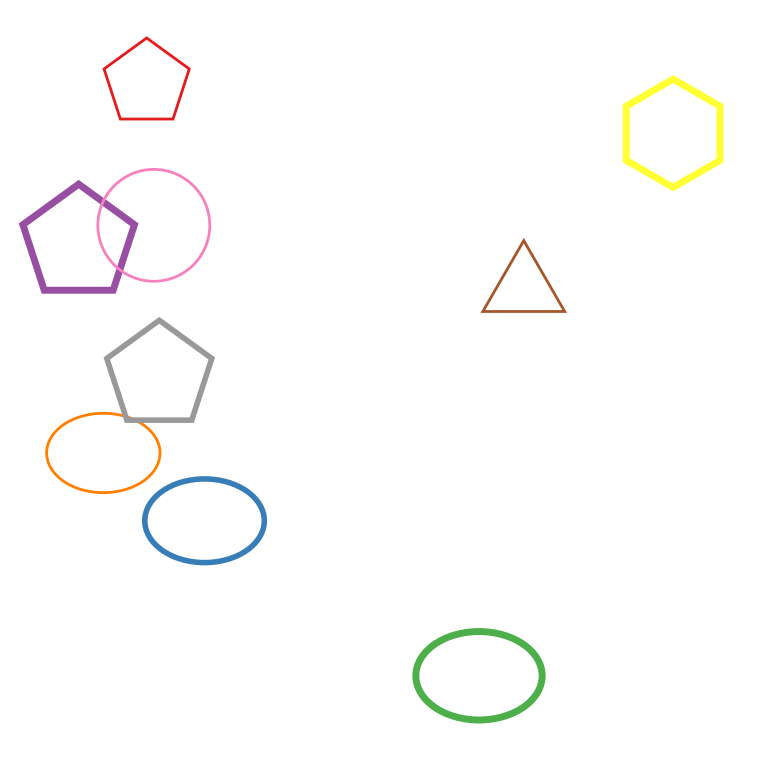[{"shape": "pentagon", "thickness": 1, "radius": 0.29, "center": [0.191, 0.892]}, {"shape": "oval", "thickness": 2, "radius": 0.39, "center": [0.266, 0.324]}, {"shape": "oval", "thickness": 2.5, "radius": 0.41, "center": [0.622, 0.122]}, {"shape": "pentagon", "thickness": 2.5, "radius": 0.38, "center": [0.102, 0.685]}, {"shape": "oval", "thickness": 1, "radius": 0.37, "center": [0.134, 0.412]}, {"shape": "hexagon", "thickness": 2.5, "radius": 0.35, "center": [0.874, 0.827]}, {"shape": "triangle", "thickness": 1, "radius": 0.31, "center": [0.68, 0.626]}, {"shape": "circle", "thickness": 1, "radius": 0.36, "center": [0.2, 0.707]}, {"shape": "pentagon", "thickness": 2, "radius": 0.36, "center": [0.207, 0.512]}]